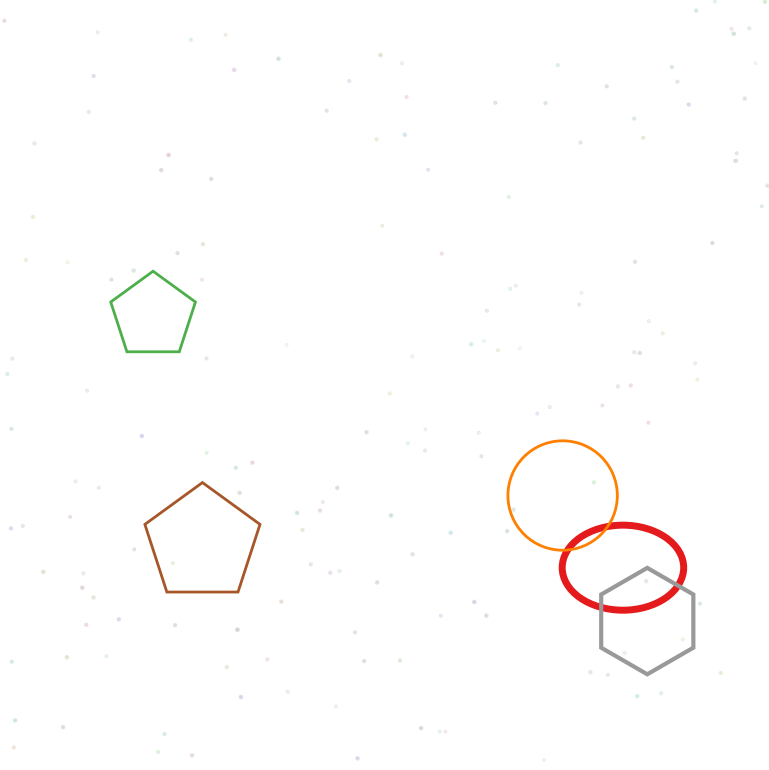[{"shape": "oval", "thickness": 2.5, "radius": 0.39, "center": [0.809, 0.263]}, {"shape": "pentagon", "thickness": 1, "radius": 0.29, "center": [0.199, 0.59]}, {"shape": "circle", "thickness": 1, "radius": 0.36, "center": [0.731, 0.356]}, {"shape": "pentagon", "thickness": 1, "radius": 0.39, "center": [0.263, 0.295]}, {"shape": "hexagon", "thickness": 1.5, "radius": 0.35, "center": [0.841, 0.193]}]